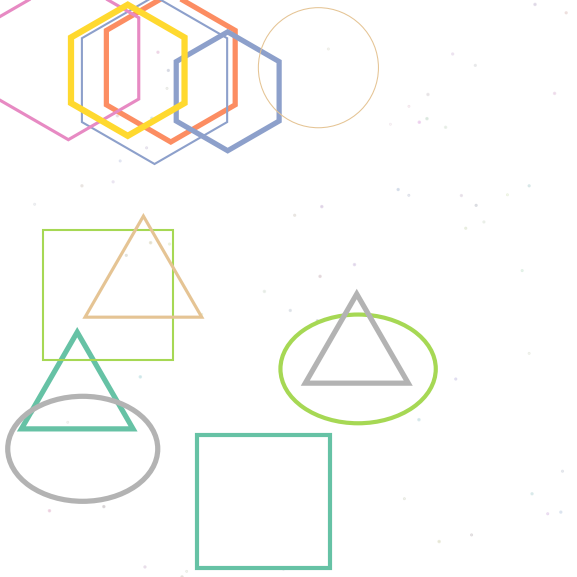[{"shape": "triangle", "thickness": 2.5, "radius": 0.56, "center": [0.134, 0.312]}, {"shape": "square", "thickness": 2, "radius": 0.58, "center": [0.457, 0.131]}, {"shape": "hexagon", "thickness": 2.5, "radius": 0.64, "center": [0.296, 0.882]}, {"shape": "hexagon", "thickness": 2.5, "radius": 0.51, "center": [0.394, 0.841]}, {"shape": "hexagon", "thickness": 1, "radius": 0.73, "center": [0.268, 0.86]}, {"shape": "hexagon", "thickness": 1.5, "radius": 0.7, "center": [0.118, 0.898]}, {"shape": "oval", "thickness": 2, "radius": 0.67, "center": [0.62, 0.36]}, {"shape": "square", "thickness": 1, "radius": 0.56, "center": [0.187, 0.489]}, {"shape": "hexagon", "thickness": 3, "radius": 0.57, "center": [0.221, 0.877]}, {"shape": "circle", "thickness": 0.5, "radius": 0.52, "center": [0.551, 0.882]}, {"shape": "triangle", "thickness": 1.5, "radius": 0.58, "center": [0.248, 0.508]}, {"shape": "oval", "thickness": 2.5, "radius": 0.65, "center": [0.143, 0.222]}, {"shape": "triangle", "thickness": 2.5, "radius": 0.51, "center": [0.618, 0.387]}]